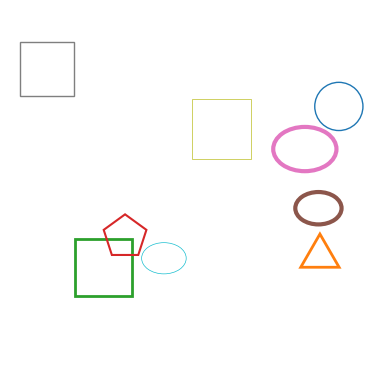[{"shape": "circle", "thickness": 1, "radius": 0.31, "center": [0.88, 0.724]}, {"shape": "triangle", "thickness": 2, "radius": 0.29, "center": [0.831, 0.335]}, {"shape": "square", "thickness": 2, "radius": 0.37, "center": [0.268, 0.305]}, {"shape": "pentagon", "thickness": 1.5, "radius": 0.29, "center": [0.325, 0.385]}, {"shape": "oval", "thickness": 3, "radius": 0.3, "center": [0.827, 0.459]}, {"shape": "oval", "thickness": 3, "radius": 0.41, "center": [0.792, 0.613]}, {"shape": "square", "thickness": 1, "radius": 0.36, "center": [0.122, 0.821]}, {"shape": "square", "thickness": 0.5, "radius": 0.39, "center": [0.576, 0.665]}, {"shape": "oval", "thickness": 0.5, "radius": 0.29, "center": [0.426, 0.329]}]